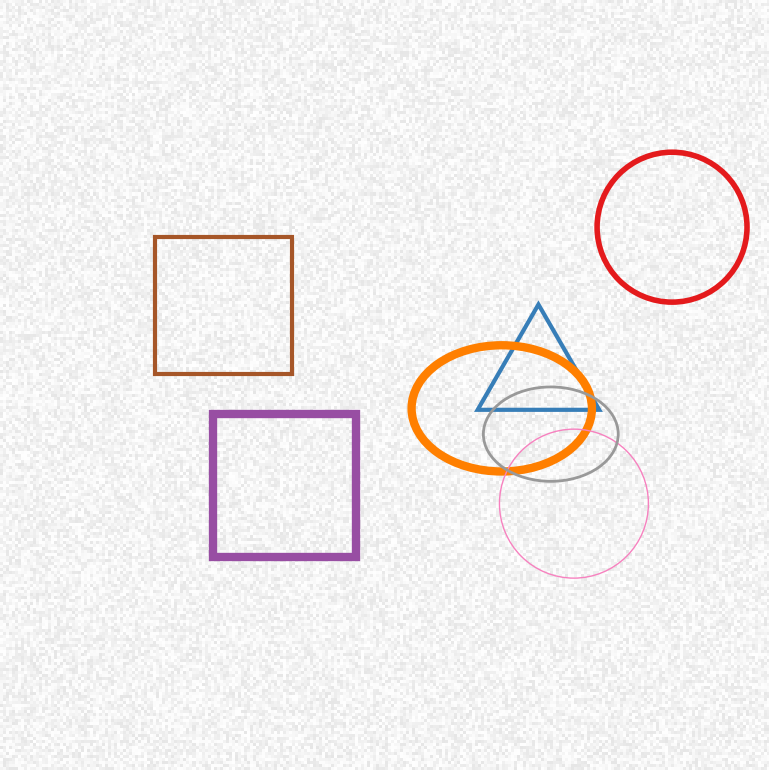[{"shape": "circle", "thickness": 2, "radius": 0.49, "center": [0.873, 0.705]}, {"shape": "triangle", "thickness": 1.5, "radius": 0.46, "center": [0.699, 0.513]}, {"shape": "square", "thickness": 3, "radius": 0.46, "center": [0.37, 0.369]}, {"shape": "oval", "thickness": 3, "radius": 0.59, "center": [0.652, 0.47]}, {"shape": "square", "thickness": 1.5, "radius": 0.44, "center": [0.29, 0.603]}, {"shape": "circle", "thickness": 0.5, "radius": 0.48, "center": [0.745, 0.346]}, {"shape": "oval", "thickness": 1, "radius": 0.44, "center": [0.715, 0.436]}]